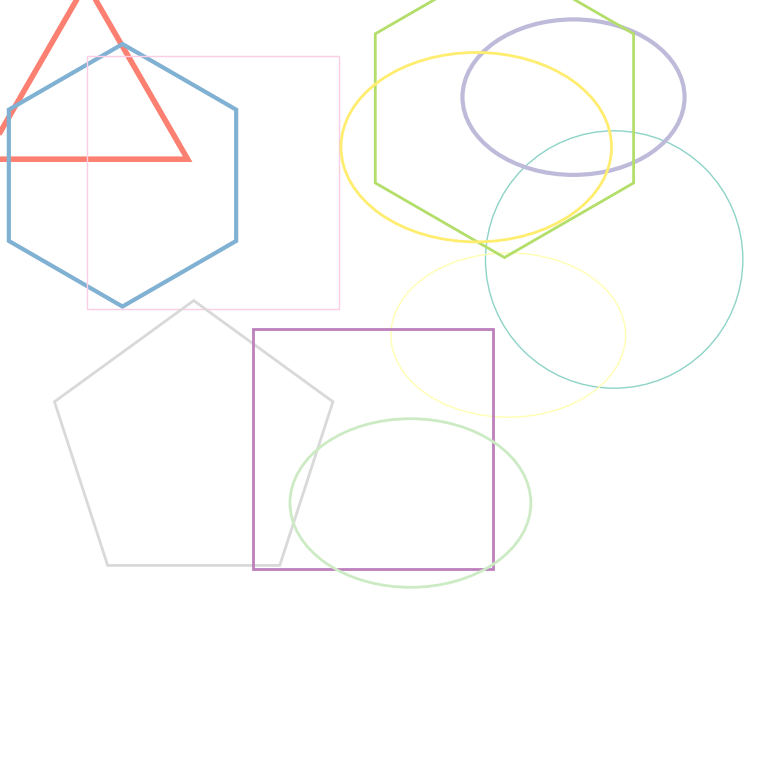[{"shape": "circle", "thickness": 0.5, "radius": 0.84, "center": [0.798, 0.663]}, {"shape": "oval", "thickness": 0.5, "radius": 0.76, "center": [0.66, 0.565]}, {"shape": "oval", "thickness": 1.5, "radius": 0.72, "center": [0.745, 0.874]}, {"shape": "triangle", "thickness": 2, "radius": 0.76, "center": [0.112, 0.869]}, {"shape": "hexagon", "thickness": 1.5, "radius": 0.85, "center": [0.159, 0.772]}, {"shape": "hexagon", "thickness": 1, "radius": 0.97, "center": [0.655, 0.859]}, {"shape": "square", "thickness": 0.5, "radius": 0.82, "center": [0.277, 0.763]}, {"shape": "pentagon", "thickness": 1, "radius": 0.95, "center": [0.252, 0.42]}, {"shape": "square", "thickness": 1, "radius": 0.78, "center": [0.485, 0.417]}, {"shape": "oval", "thickness": 1, "radius": 0.78, "center": [0.533, 0.347]}, {"shape": "oval", "thickness": 1, "radius": 0.88, "center": [0.619, 0.809]}]